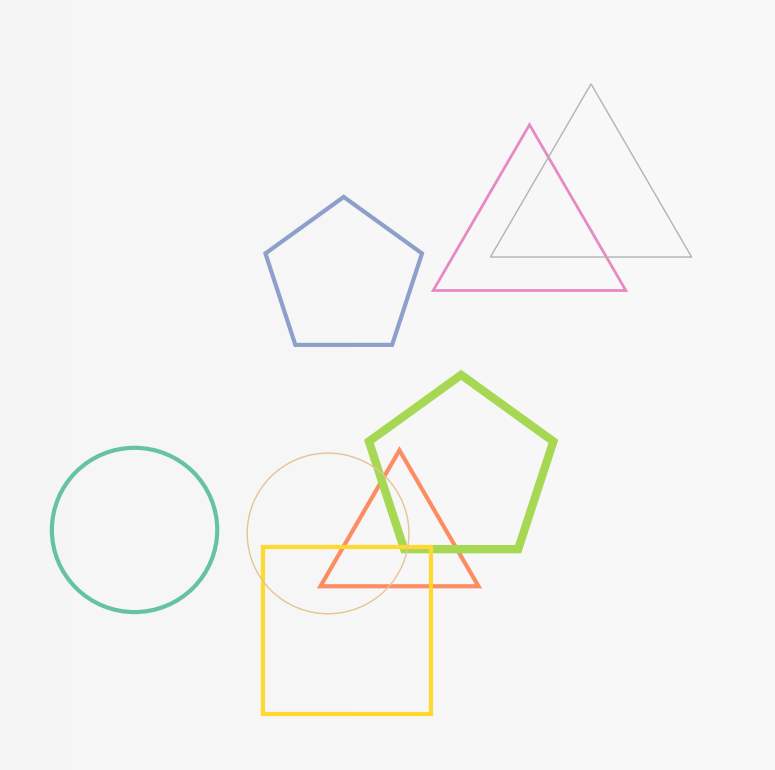[{"shape": "circle", "thickness": 1.5, "radius": 0.53, "center": [0.174, 0.312]}, {"shape": "triangle", "thickness": 1.5, "radius": 0.59, "center": [0.515, 0.297]}, {"shape": "pentagon", "thickness": 1.5, "radius": 0.53, "center": [0.444, 0.638]}, {"shape": "triangle", "thickness": 1, "radius": 0.72, "center": [0.683, 0.694]}, {"shape": "pentagon", "thickness": 3, "radius": 0.63, "center": [0.595, 0.388]}, {"shape": "square", "thickness": 1.5, "radius": 0.54, "center": [0.448, 0.181]}, {"shape": "circle", "thickness": 0.5, "radius": 0.52, "center": [0.423, 0.307]}, {"shape": "triangle", "thickness": 0.5, "radius": 0.75, "center": [0.763, 0.741]}]